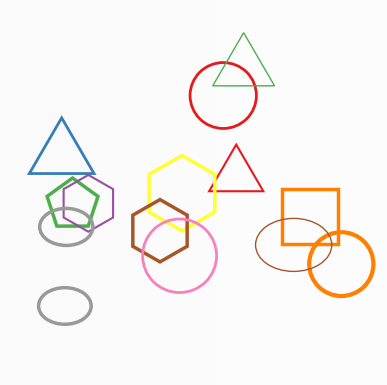[{"shape": "circle", "thickness": 2, "radius": 0.43, "center": [0.576, 0.752]}, {"shape": "triangle", "thickness": 1.5, "radius": 0.4, "center": [0.61, 0.544]}, {"shape": "triangle", "thickness": 2, "radius": 0.48, "center": [0.159, 0.597]}, {"shape": "pentagon", "thickness": 2.5, "radius": 0.35, "center": [0.187, 0.469]}, {"shape": "triangle", "thickness": 1, "radius": 0.46, "center": [0.629, 0.823]}, {"shape": "hexagon", "thickness": 1.5, "radius": 0.37, "center": [0.228, 0.472]}, {"shape": "circle", "thickness": 3, "radius": 0.41, "center": [0.881, 0.314]}, {"shape": "square", "thickness": 2.5, "radius": 0.36, "center": [0.8, 0.439]}, {"shape": "hexagon", "thickness": 2.5, "radius": 0.49, "center": [0.47, 0.498]}, {"shape": "oval", "thickness": 1, "radius": 0.49, "center": [0.758, 0.364]}, {"shape": "hexagon", "thickness": 2.5, "radius": 0.4, "center": [0.413, 0.401]}, {"shape": "circle", "thickness": 2, "radius": 0.48, "center": [0.463, 0.336]}, {"shape": "oval", "thickness": 2.5, "radius": 0.34, "center": [0.171, 0.411]}, {"shape": "oval", "thickness": 2.5, "radius": 0.34, "center": [0.167, 0.205]}]